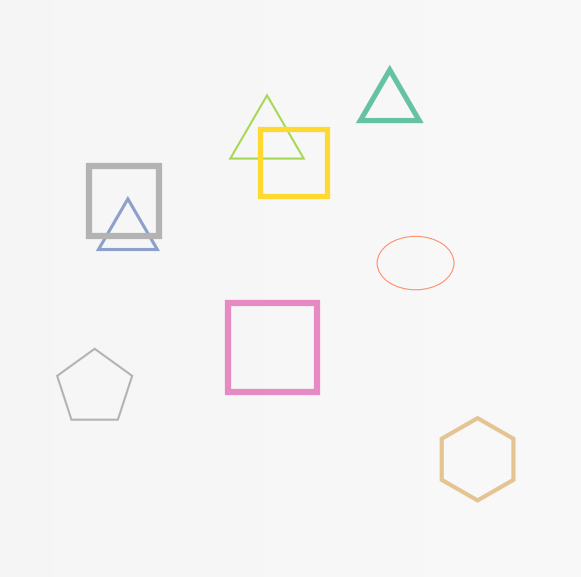[{"shape": "triangle", "thickness": 2.5, "radius": 0.29, "center": [0.671, 0.82]}, {"shape": "oval", "thickness": 0.5, "radius": 0.33, "center": [0.715, 0.544]}, {"shape": "triangle", "thickness": 1.5, "radius": 0.29, "center": [0.22, 0.596]}, {"shape": "square", "thickness": 3, "radius": 0.39, "center": [0.469, 0.397]}, {"shape": "triangle", "thickness": 1, "radius": 0.36, "center": [0.459, 0.761]}, {"shape": "square", "thickness": 2.5, "radius": 0.29, "center": [0.505, 0.717]}, {"shape": "hexagon", "thickness": 2, "radius": 0.36, "center": [0.822, 0.204]}, {"shape": "square", "thickness": 3, "radius": 0.3, "center": [0.213, 0.652]}, {"shape": "pentagon", "thickness": 1, "radius": 0.34, "center": [0.163, 0.327]}]